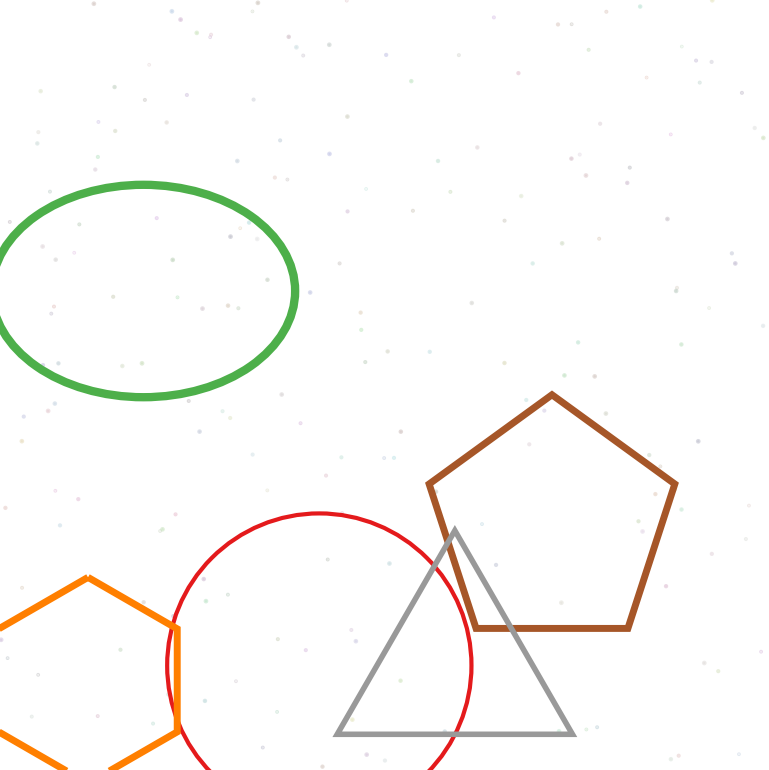[{"shape": "circle", "thickness": 1.5, "radius": 0.99, "center": [0.415, 0.136]}, {"shape": "oval", "thickness": 3, "radius": 0.99, "center": [0.186, 0.622]}, {"shape": "hexagon", "thickness": 2.5, "radius": 0.67, "center": [0.114, 0.116]}, {"shape": "pentagon", "thickness": 2.5, "radius": 0.84, "center": [0.717, 0.32]}, {"shape": "triangle", "thickness": 2, "radius": 0.88, "center": [0.591, 0.135]}]